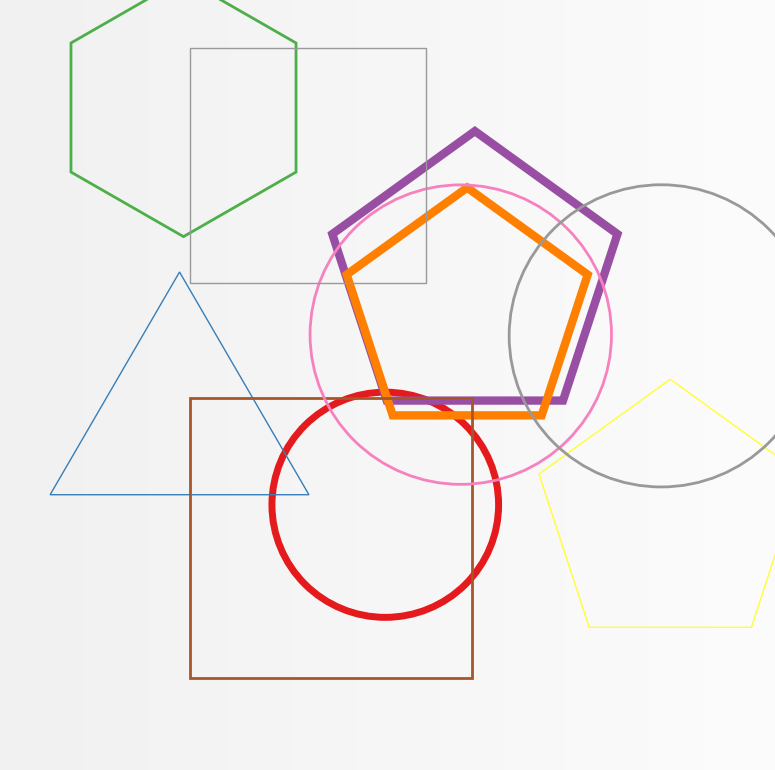[{"shape": "circle", "thickness": 2.5, "radius": 0.73, "center": [0.497, 0.344]}, {"shape": "triangle", "thickness": 0.5, "radius": 0.96, "center": [0.232, 0.454]}, {"shape": "hexagon", "thickness": 1, "radius": 0.84, "center": [0.237, 0.86]}, {"shape": "pentagon", "thickness": 3, "radius": 0.97, "center": [0.613, 0.636]}, {"shape": "pentagon", "thickness": 3, "radius": 0.82, "center": [0.603, 0.593]}, {"shape": "pentagon", "thickness": 0.5, "radius": 0.89, "center": [0.865, 0.329]}, {"shape": "square", "thickness": 1, "radius": 0.91, "center": [0.427, 0.301]}, {"shape": "circle", "thickness": 1, "radius": 0.97, "center": [0.595, 0.565]}, {"shape": "square", "thickness": 0.5, "radius": 0.76, "center": [0.397, 0.785]}, {"shape": "circle", "thickness": 1, "radius": 0.98, "center": [0.853, 0.564]}]